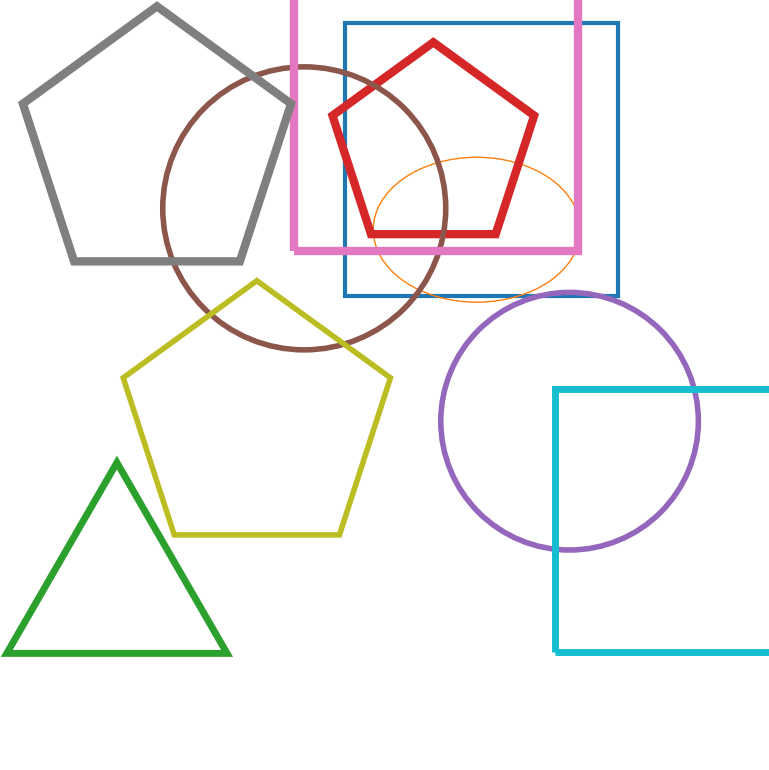[{"shape": "square", "thickness": 1.5, "radius": 0.89, "center": [0.625, 0.793]}, {"shape": "oval", "thickness": 0.5, "radius": 0.67, "center": [0.619, 0.702]}, {"shape": "triangle", "thickness": 2.5, "radius": 0.83, "center": [0.152, 0.234]}, {"shape": "pentagon", "thickness": 3, "radius": 0.69, "center": [0.563, 0.807]}, {"shape": "circle", "thickness": 2, "radius": 0.84, "center": [0.74, 0.453]}, {"shape": "circle", "thickness": 2, "radius": 0.92, "center": [0.395, 0.729]}, {"shape": "square", "thickness": 3, "radius": 0.92, "center": [0.566, 0.858]}, {"shape": "pentagon", "thickness": 3, "radius": 0.92, "center": [0.204, 0.809]}, {"shape": "pentagon", "thickness": 2, "radius": 0.91, "center": [0.334, 0.453]}, {"shape": "square", "thickness": 2.5, "radius": 0.85, "center": [0.891, 0.324]}]